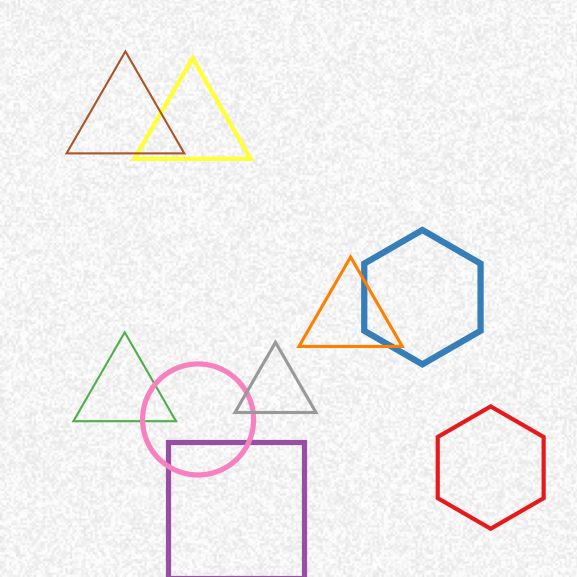[{"shape": "hexagon", "thickness": 2, "radius": 0.53, "center": [0.85, 0.189]}, {"shape": "hexagon", "thickness": 3, "radius": 0.58, "center": [0.731, 0.485]}, {"shape": "triangle", "thickness": 1, "radius": 0.51, "center": [0.216, 0.321]}, {"shape": "square", "thickness": 2.5, "radius": 0.59, "center": [0.409, 0.116]}, {"shape": "triangle", "thickness": 1.5, "radius": 0.52, "center": [0.607, 0.451]}, {"shape": "triangle", "thickness": 2, "radius": 0.58, "center": [0.333, 0.782]}, {"shape": "triangle", "thickness": 1, "radius": 0.59, "center": [0.217, 0.792]}, {"shape": "circle", "thickness": 2.5, "radius": 0.48, "center": [0.343, 0.273]}, {"shape": "triangle", "thickness": 1.5, "radius": 0.4, "center": [0.477, 0.325]}]